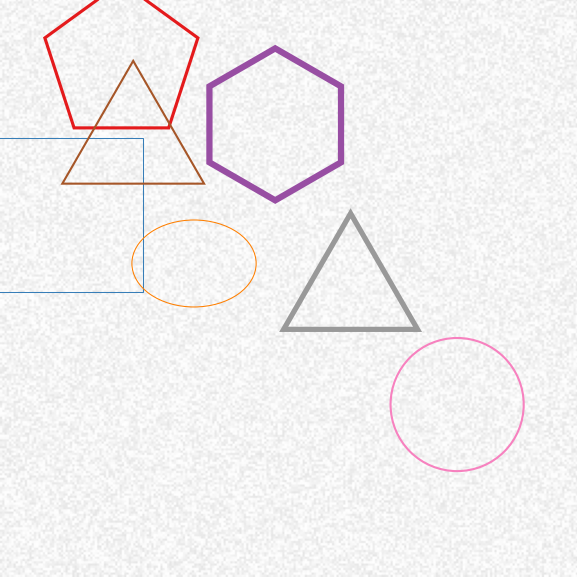[{"shape": "pentagon", "thickness": 1.5, "radius": 0.7, "center": [0.21, 0.89]}, {"shape": "square", "thickness": 0.5, "radius": 0.67, "center": [0.113, 0.627]}, {"shape": "hexagon", "thickness": 3, "radius": 0.66, "center": [0.477, 0.784]}, {"shape": "oval", "thickness": 0.5, "radius": 0.54, "center": [0.336, 0.543]}, {"shape": "triangle", "thickness": 1, "radius": 0.71, "center": [0.231, 0.752]}, {"shape": "circle", "thickness": 1, "radius": 0.58, "center": [0.792, 0.299]}, {"shape": "triangle", "thickness": 2.5, "radius": 0.67, "center": [0.607, 0.496]}]